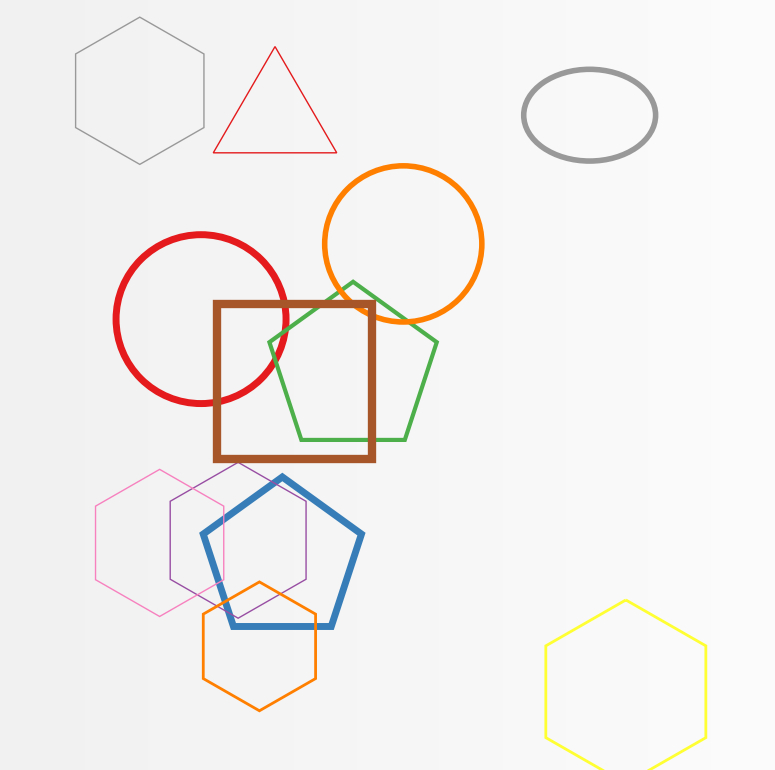[{"shape": "triangle", "thickness": 0.5, "radius": 0.46, "center": [0.355, 0.848]}, {"shape": "circle", "thickness": 2.5, "radius": 0.55, "center": [0.259, 0.586]}, {"shape": "pentagon", "thickness": 2.5, "radius": 0.54, "center": [0.364, 0.273]}, {"shape": "pentagon", "thickness": 1.5, "radius": 0.57, "center": [0.456, 0.521]}, {"shape": "hexagon", "thickness": 0.5, "radius": 0.51, "center": [0.307, 0.298]}, {"shape": "circle", "thickness": 2, "radius": 0.51, "center": [0.52, 0.683]}, {"shape": "hexagon", "thickness": 1, "radius": 0.42, "center": [0.335, 0.161]}, {"shape": "hexagon", "thickness": 1, "radius": 0.6, "center": [0.808, 0.102]}, {"shape": "square", "thickness": 3, "radius": 0.5, "center": [0.38, 0.505]}, {"shape": "hexagon", "thickness": 0.5, "radius": 0.48, "center": [0.206, 0.295]}, {"shape": "oval", "thickness": 2, "radius": 0.43, "center": [0.761, 0.85]}, {"shape": "hexagon", "thickness": 0.5, "radius": 0.48, "center": [0.18, 0.882]}]